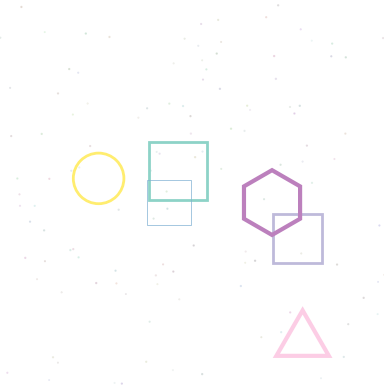[{"shape": "square", "thickness": 2, "radius": 0.38, "center": [0.462, 0.556]}, {"shape": "square", "thickness": 2, "radius": 0.32, "center": [0.773, 0.381]}, {"shape": "square", "thickness": 0.5, "radius": 0.29, "center": [0.439, 0.474]}, {"shape": "triangle", "thickness": 3, "radius": 0.39, "center": [0.786, 0.115]}, {"shape": "hexagon", "thickness": 3, "radius": 0.42, "center": [0.707, 0.474]}, {"shape": "circle", "thickness": 2, "radius": 0.33, "center": [0.256, 0.537]}]